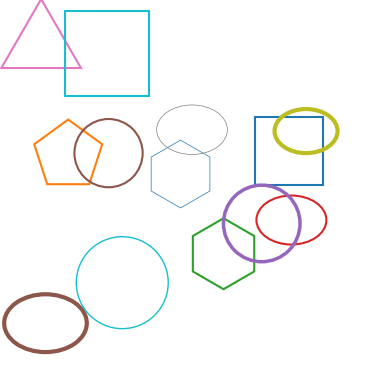[{"shape": "hexagon", "thickness": 0.5, "radius": 0.44, "center": [0.469, 0.548]}, {"shape": "square", "thickness": 1.5, "radius": 0.44, "center": [0.751, 0.609]}, {"shape": "pentagon", "thickness": 1.5, "radius": 0.46, "center": [0.177, 0.597]}, {"shape": "hexagon", "thickness": 1.5, "radius": 0.46, "center": [0.581, 0.341]}, {"shape": "oval", "thickness": 1.5, "radius": 0.45, "center": [0.757, 0.428]}, {"shape": "circle", "thickness": 2.5, "radius": 0.5, "center": [0.68, 0.42]}, {"shape": "circle", "thickness": 1.5, "radius": 0.44, "center": [0.282, 0.602]}, {"shape": "oval", "thickness": 3, "radius": 0.54, "center": [0.118, 0.161]}, {"shape": "triangle", "thickness": 1.5, "radius": 0.6, "center": [0.107, 0.883]}, {"shape": "oval", "thickness": 0.5, "radius": 0.46, "center": [0.499, 0.663]}, {"shape": "oval", "thickness": 3, "radius": 0.41, "center": [0.795, 0.66]}, {"shape": "square", "thickness": 1.5, "radius": 0.55, "center": [0.278, 0.861]}, {"shape": "circle", "thickness": 1, "radius": 0.6, "center": [0.318, 0.266]}]